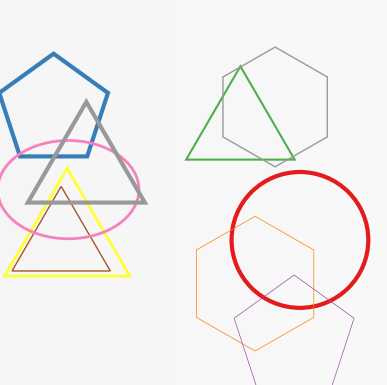[{"shape": "circle", "thickness": 3, "radius": 0.88, "center": [0.774, 0.377]}, {"shape": "pentagon", "thickness": 3, "radius": 0.74, "center": [0.138, 0.713]}, {"shape": "triangle", "thickness": 1.5, "radius": 0.81, "center": [0.62, 0.666]}, {"shape": "pentagon", "thickness": 0.5, "radius": 0.81, "center": [0.759, 0.123]}, {"shape": "hexagon", "thickness": 0.5, "radius": 0.87, "center": [0.658, 0.263]}, {"shape": "triangle", "thickness": 2, "radius": 0.93, "center": [0.173, 0.376]}, {"shape": "triangle", "thickness": 1, "radius": 0.73, "center": [0.158, 0.369]}, {"shape": "oval", "thickness": 2, "radius": 0.91, "center": [0.176, 0.507]}, {"shape": "triangle", "thickness": 3, "radius": 0.87, "center": [0.223, 0.561]}, {"shape": "hexagon", "thickness": 1, "radius": 0.78, "center": [0.71, 0.722]}]